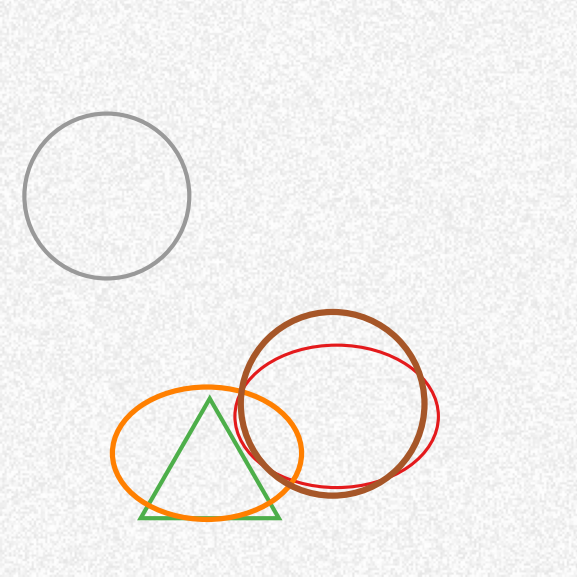[{"shape": "oval", "thickness": 1.5, "radius": 0.88, "center": [0.583, 0.278]}, {"shape": "triangle", "thickness": 2, "radius": 0.69, "center": [0.363, 0.171]}, {"shape": "oval", "thickness": 2.5, "radius": 0.82, "center": [0.358, 0.214]}, {"shape": "circle", "thickness": 3, "radius": 0.8, "center": [0.576, 0.3]}, {"shape": "circle", "thickness": 2, "radius": 0.71, "center": [0.185, 0.66]}]